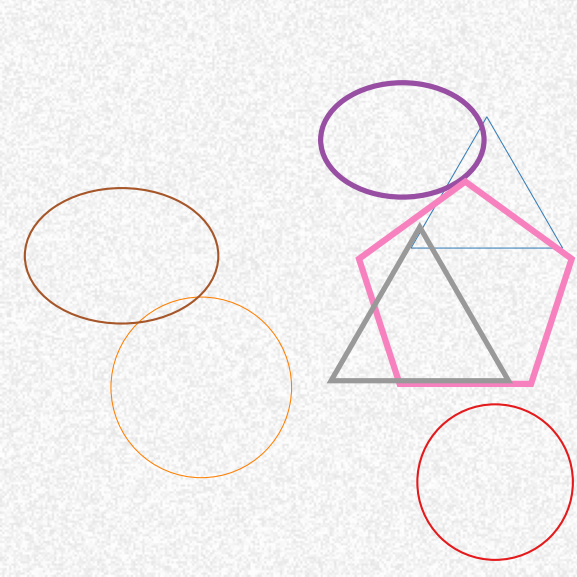[{"shape": "circle", "thickness": 1, "radius": 0.67, "center": [0.857, 0.164]}, {"shape": "triangle", "thickness": 0.5, "radius": 0.76, "center": [0.843, 0.645]}, {"shape": "oval", "thickness": 2.5, "radius": 0.71, "center": [0.697, 0.757]}, {"shape": "circle", "thickness": 0.5, "radius": 0.78, "center": [0.349, 0.328]}, {"shape": "oval", "thickness": 1, "radius": 0.84, "center": [0.211, 0.556]}, {"shape": "pentagon", "thickness": 3, "radius": 0.97, "center": [0.806, 0.491]}, {"shape": "triangle", "thickness": 2.5, "radius": 0.89, "center": [0.727, 0.429]}]